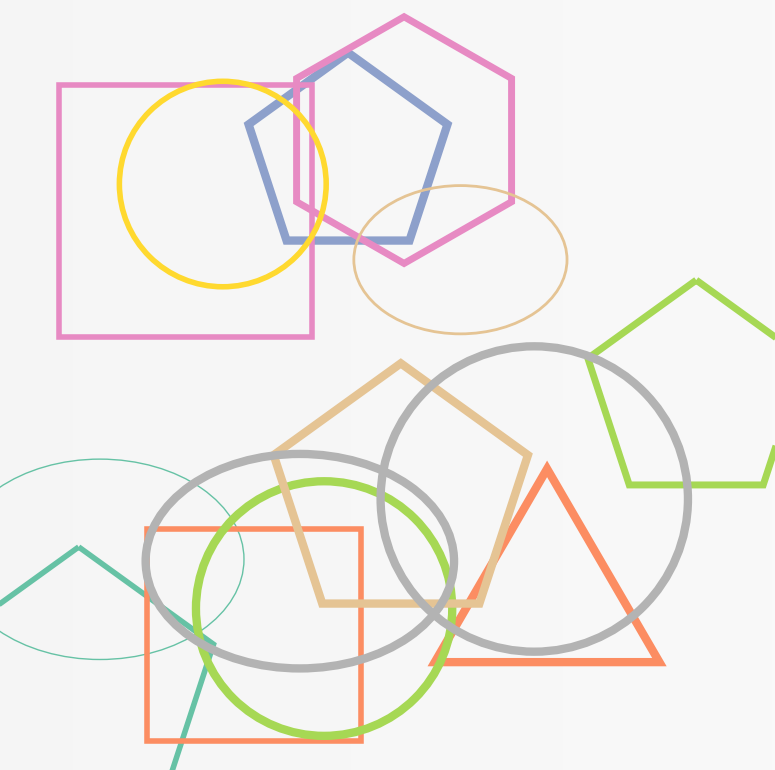[{"shape": "pentagon", "thickness": 2, "radius": 0.91, "center": [0.102, 0.107]}, {"shape": "oval", "thickness": 0.5, "radius": 0.93, "center": [0.129, 0.274]}, {"shape": "square", "thickness": 2, "radius": 0.69, "center": [0.328, 0.175]}, {"shape": "triangle", "thickness": 3, "radius": 0.84, "center": [0.706, 0.224]}, {"shape": "pentagon", "thickness": 3, "radius": 0.67, "center": [0.449, 0.797]}, {"shape": "hexagon", "thickness": 2.5, "radius": 0.8, "center": [0.521, 0.818]}, {"shape": "square", "thickness": 2, "radius": 0.82, "center": [0.24, 0.726]}, {"shape": "pentagon", "thickness": 2.5, "radius": 0.74, "center": [0.898, 0.489]}, {"shape": "circle", "thickness": 3, "radius": 0.83, "center": [0.418, 0.21]}, {"shape": "circle", "thickness": 2, "radius": 0.67, "center": [0.287, 0.761]}, {"shape": "pentagon", "thickness": 3, "radius": 0.86, "center": [0.517, 0.356]}, {"shape": "oval", "thickness": 1, "radius": 0.69, "center": [0.594, 0.663]}, {"shape": "oval", "thickness": 3, "radius": 0.99, "center": [0.387, 0.271]}, {"shape": "circle", "thickness": 3, "radius": 0.99, "center": [0.689, 0.352]}]